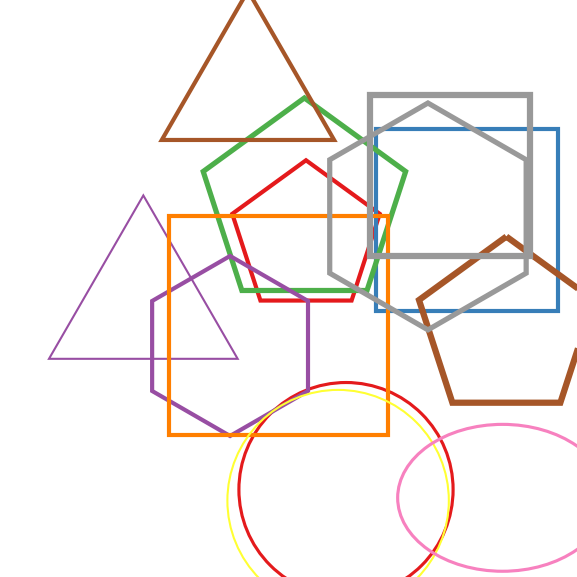[{"shape": "pentagon", "thickness": 2, "radius": 0.67, "center": [0.53, 0.587]}, {"shape": "circle", "thickness": 1.5, "radius": 0.93, "center": [0.599, 0.151]}, {"shape": "square", "thickness": 2, "radius": 0.78, "center": [0.809, 0.618]}, {"shape": "pentagon", "thickness": 2.5, "radius": 0.92, "center": [0.527, 0.645]}, {"shape": "hexagon", "thickness": 2, "radius": 0.78, "center": [0.398, 0.4]}, {"shape": "triangle", "thickness": 1, "radius": 0.94, "center": [0.248, 0.472]}, {"shape": "square", "thickness": 2, "radius": 0.95, "center": [0.483, 0.436]}, {"shape": "circle", "thickness": 1, "radius": 0.96, "center": [0.585, 0.132]}, {"shape": "pentagon", "thickness": 3, "radius": 0.8, "center": [0.877, 0.43]}, {"shape": "triangle", "thickness": 2, "radius": 0.86, "center": [0.429, 0.843]}, {"shape": "oval", "thickness": 1.5, "radius": 0.91, "center": [0.87, 0.137]}, {"shape": "square", "thickness": 3, "radius": 0.7, "center": [0.779, 0.695]}, {"shape": "hexagon", "thickness": 2.5, "radius": 0.98, "center": [0.741, 0.624]}]